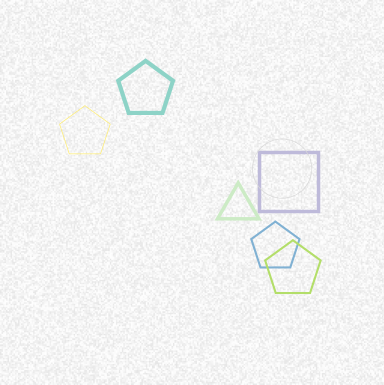[{"shape": "pentagon", "thickness": 3, "radius": 0.37, "center": [0.378, 0.767]}, {"shape": "square", "thickness": 2.5, "radius": 0.38, "center": [0.749, 0.529]}, {"shape": "pentagon", "thickness": 1.5, "radius": 0.33, "center": [0.715, 0.359]}, {"shape": "pentagon", "thickness": 1.5, "radius": 0.38, "center": [0.761, 0.3]}, {"shape": "circle", "thickness": 0.5, "radius": 0.38, "center": [0.733, 0.562]}, {"shape": "triangle", "thickness": 2.5, "radius": 0.31, "center": [0.619, 0.463]}, {"shape": "pentagon", "thickness": 0.5, "radius": 0.35, "center": [0.221, 0.656]}]